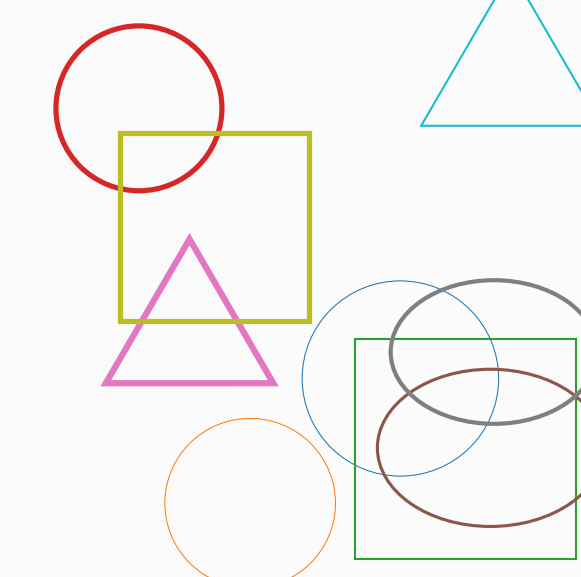[{"shape": "circle", "thickness": 0.5, "radius": 0.85, "center": [0.689, 0.344]}, {"shape": "circle", "thickness": 0.5, "radius": 0.73, "center": [0.43, 0.128]}, {"shape": "square", "thickness": 1, "radius": 0.95, "center": [0.8, 0.222]}, {"shape": "circle", "thickness": 2.5, "radius": 0.71, "center": [0.239, 0.812]}, {"shape": "oval", "thickness": 1.5, "radius": 0.97, "center": [0.844, 0.224]}, {"shape": "triangle", "thickness": 3, "radius": 0.83, "center": [0.326, 0.419]}, {"shape": "oval", "thickness": 2, "radius": 0.89, "center": [0.85, 0.39]}, {"shape": "square", "thickness": 2.5, "radius": 0.81, "center": [0.369, 0.606]}, {"shape": "triangle", "thickness": 1, "radius": 0.9, "center": [0.88, 0.871]}]